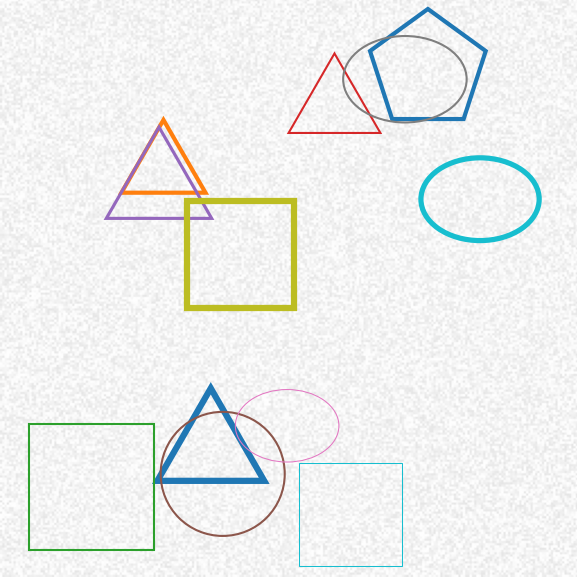[{"shape": "pentagon", "thickness": 2, "radius": 0.53, "center": [0.741, 0.878]}, {"shape": "triangle", "thickness": 3, "radius": 0.53, "center": [0.365, 0.22]}, {"shape": "triangle", "thickness": 2, "radius": 0.42, "center": [0.283, 0.707]}, {"shape": "square", "thickness": 1, "radius": 0.54, "center": [0.159, 0.156]}, {"shape": "triangle", "thickness": 1, "radius": 0.46, "center": [0.579, 0.815]}, {"shape": "triangle", "thickness": 1.5, "radius": 0.53, "center": [0.275, 0.674]}, {"shape": "circle", "thickness": 1, "radius": 0.54, "center": [0.386, 0.179]}, {"shape": "oval", "thickness": 0.5, "radius": 0.45, "center": [0.497, 0.262]}, {"shape": "oval", "thickness": 1, "radius": 0.53, "center": [0.701, 0.862]}, {"shape": "square", "thickness": 3, "radius": 0.46, "center": [0.417, 0.559]}, {"shape": "square", "thickness": 0.5, "radius": 0.45, "center": [0.608, 0.109]}, {"shape": "oval", "thickness": 2.5, "radius": 0.51, "center": [0.831, 0.654]}]